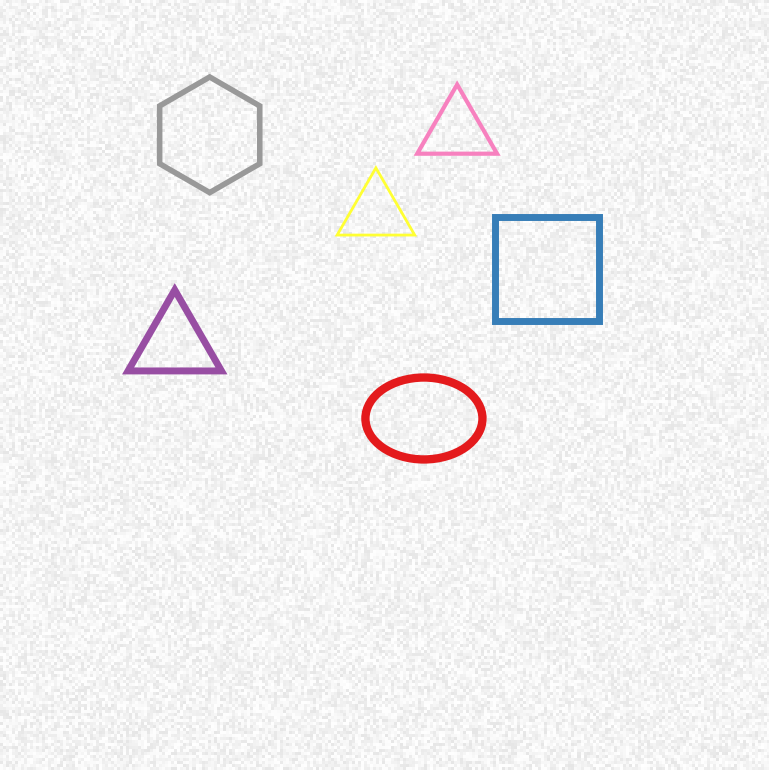[{"shape": "oval", "thickness": 3, "radius": 0.38, "center": [0.551, 0.457]}, {"shape": "square", "thickness": 2.5, "radius": 0.34, "center": [0.711, 0.651]}, {"shape": "triangle", "thickness": 2.5, "radius": 0.35, "center": [0.227, 0.553]}, {"shape": "triangle", "thickness": 1, "radius": 0.29, "center": [0.488, 0.724]}, {"shape": "triangle", "thickness": 1.5, "radius": 0.3, "center": [0.594, 0.83]}, {"shape": "hexagon", "thickness": 2, "radius": 0.38, "center": [0.272, 0.825]}]